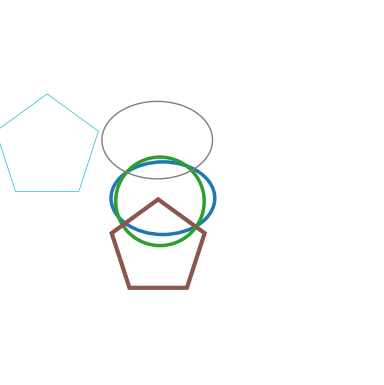[{"shape": "oval", "thickness": 2.5, "radius": 0.67, "center": [0.423, 0.485]}, {"shape": "circle", "thickness": 2.5, "radius": 0.57, "center": [0.415, 0.477]}, {"shape": "pentagon", "thickness": 3, "radius": 0.63, "center": [0.411, 0.355]}, {"shape": "oval", "thickness": 1, "radius": 0.72, "center": [0.408, 0.636]}, {"shape": "pentagon", "thickness": 0.5, "radius": 0.7, "center": [0.122, 0.616]}]